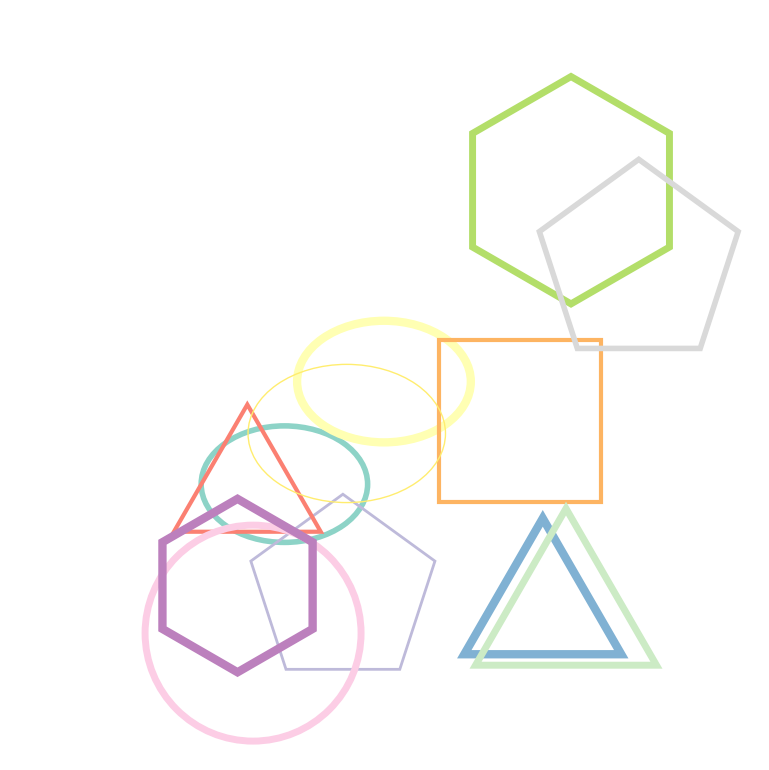[{"shape": "oval", "thickness": 2, "radius": 0.54, "center": [0.369, 0.371]}, {"shape": "oval", "thickness": 3, "radius": 0.56, "center": [0.499, 0.504]}, {"shape": "pentagon", "thickness": 1, "radius": 0.63, "center": [0.445, 0.232]}, {"shape": "triangle", "thickness": 1.5, "radius": 0.55, "center": [0.321, 0.364]}, {"shape": "triangle", "thickness": 3, "radius": 0.59, "center": [0.705, 0.209]}, {"shape": "square", "thickness": 1.5, "radius": 0.53, "center": [0.676, 0.453]}, {"shape": "hexagon", "thickness": 2.5, "radius": 0.74, "center": [0.742, 0.753]}, {"shape": "circle", "thickness": 2.5, "radius": 0.7, "center": [0.329, 0.178]}, {"shape": "pentagon", "thickness": 2, "radius": 0.68, "center": [0.83, 0.657]}, {"shape": "hexagon", "thickness": 3, "radius": 0.56, "center": [0.308, 0.24]}, {"shape": "triangle", "thickness": 2.5, "radius": 0.68, "center": [0.735, 0.204]}, {"shape": "oval", "thickness": 0.5, "radius": 0.64, "center": [0.45, 0.437]}]